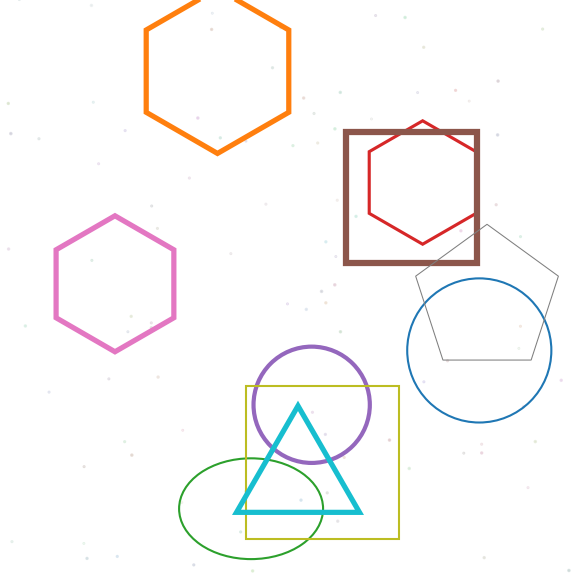[{"shape": "circle", "thickness": 1, "radius": 0.62, "center": [0.83, 0.392]}, {"shape": "hexagon", "thickness": 2.5, "radius": 0.71, "center": [0.377, 0.876]}, {"shape": "oval", "thickness": 1, "radius": 0.62, "center": [0.435, 0.118]}, {"shape": "hexagon", "thickness": 1.5, "radius": 0.53, "center": [0.732, 0.683]}, {"shape": "circle", "thickness": 2, "radius": 0.5, "center": [0.54, 0.298]}, {"shape": "square", "thickness": 3, "radius": 0.57, "center": [0.713, 0.657]}, {"shape": "hexagon", "thickness": 2.5, "radius": 0.59, "center": [0.199, 0.508]}, {"shape": "pentagon", "thickness": 0.5, "radius": 0.65, "center": [0.843, 0.481]}, {"shape": "square", "thickness": 1, "radius": 0.66, "center": [0.558, 0.198]}, {"shape": "triangle", "thickness": 2.5, "radius": 0.61, "center": [0.516, 0.173]}]